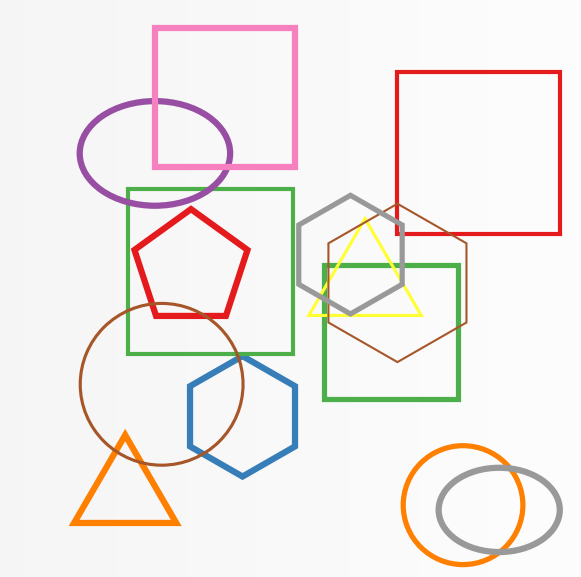[{"shape": "square", "thickness": 2, "radius": 0.7, "center": [0.823, 0.733]}, {"shape": "pentagon", "thickness": 3, "radius": 0.51, "center": [0.329, 0.535]}, {"shape": "hexagon", "thickness": 3, "radius": 0.52, "center": [0.417, 0.278]}, {"shape": "square", "thickness": 2.5, "radius": 0.58, "center": [0.673, 0.424]}, {"shape": "square", "thickness": 2, "radius": 0.71, "center": [0.362, 0.529]}, {"shape": "oval", "thickness": 3, "radius": 0.65, "center": [0.267, 0.733]}, {"shape": "circle", "thickness": 2.5, "radius": 0.51, "center": [0.797, 0.124]}, {"shape": "triangle", "thickness": 3, "radius": 0.51, "center": [0.215, 0.144]}, {"shape": "triangle", "thickness": 1.5, "radius": 0.56, "center": [0.628, 0.509]}, {"shape": "circle", "thickness": 1.5, "radius": 0.7, "center": [0.278, 0.334]}, {"shape": "hexagon", "thickness": 1, "radius": 0.69, "center": [0.684, 0.509]}, {"shape": "square", "thickness": 3, "radius": 0.6, "center": [0.388, 0.83]}, {"shape": "hexagon", "thickness": 2.5, "radius": 0.51, "center": [0.603, 0.558]}, {"shape": "oval", "thickness": 3, "radius": 0.52, "center": [0.859, 0.116]}]